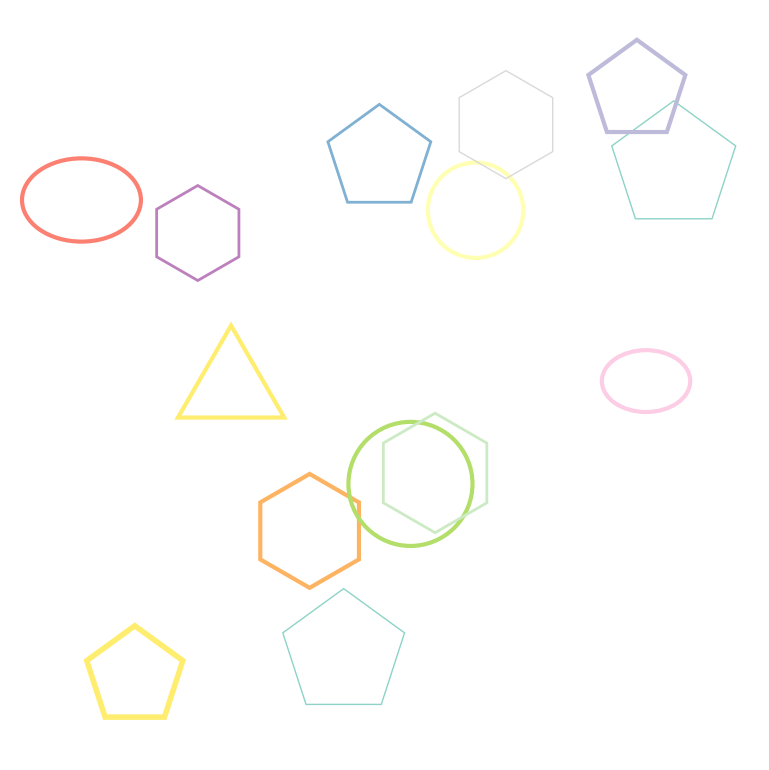[{"shape": "pentagon", "thickness": 0.5, "radius": 0.42, "center": [0.446, 0.152]}, {"shape": "pentagon", "thickness": 0.5, "radius": 0.42, "center": [0.875, 0.784]}, {"shape": "circle", "thickness": 1.5, "radius": 0.31, "center": [0.618, 0.727]}, {"shape": "pentagon", "thickness": 1.5, "radius": 0.33, "center": [0.827, 0.882]}, {"shape": "oval", "thickness": 1.5, "radius": 0.39, "center": [0.106, 0.74]}, {"shape": "pentagon", "thickness": 1, "radius": 0.35, "center": [0.493, 0.794]}, {"shape": "hexagon", "thickness": 1.5, "radius": 0.37, "center": [0.402, 0.311]}, {"shape": "circle", "thickness": 1.5, "radius": 0.4, "center": [0.533, 0.372]}, {"shape": "oval", "thickness": 1.5, "radius": 0.29, "center": [0.839, 0.505]}, {"shape": "hexagon", "thickness": 0.5, "radius": 0.35, "center": [0.657, 0.838]}, {"shape": "hexagon", "thickness": 1, "radius": 0.31, "center": [0.257, 0.697]}, {"shape": "hexagon", "thickness": 1, "radius": 0.39, "center": [0.565, 0.386]}, {"shape": "triangle", "thickness": 1.5, "radius": 0.4, "center": [0.3, 0.498]}, {"shape": "pentagon", "thickness": 2, "radius": 0.33, "center": [0.175, 0.122]}]